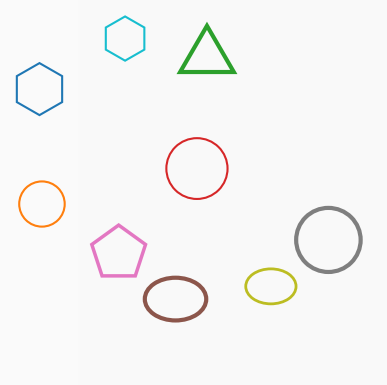[{"shape": "hexagon", "thickness": 1.5, "radius": 0.34, "center": [0.102, 0.769]}, {"shape": "circle", "thickness": 1.5, "radius": 0.29, "center": [0.108, 0.47]}, {"shape": "triangle", "thickness": 3, "radius": 0.4, "center": [0.534, 0.853]}, {"shape": "circle", "thickness": 1.5, "radius": 0.39, "center": [0.508, 0.562]}, {"shape": "oval", "thickness": 3, "radius": 0.4, "center": [0.453, 0.223]}, {"shape": "pentagon", "thickness": 2.5, "radius": 0.36, "center": [0.306, 0.342]}, {"shape": "circle", "thickness": 3, "radius": 0.42, "center": [0.847, 0.377]}, {"shape": "oval", "thickness": 2, "radius": 0.32, "center": [0.699, 0.256]}, {"shape": "hexagon", "thickness": 1.5, "radius": 0.29, "center": [0.323, 0.9]}]